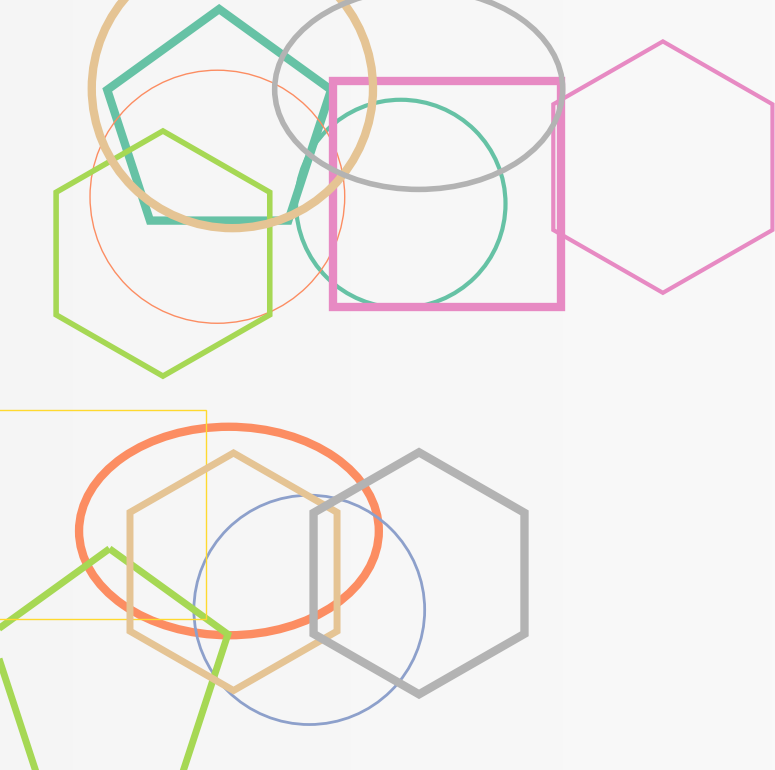[{"shape": "circle", "thickness": 1.5, "radius": 0.68, "center": [0.517, 0.735]}, {"shape": "pentagon", "thickness": 3, "radius": 0.76, "center": [0.283, 0.836]}, {"shape": "oval", "thickness": 3, "radius": 0.97, "center": [0.295, 0.31]}, {"shape": "circle", "thickness": 0.5, "radius": 0.82, "center": [0.28, 0.744]}, {"shape": "circle", "thickness": 1, "radius": 0.74, "center": [0.399, 0.208]}, {"shape": "hexagon", "thickness": 1.5, "radius": 0.82, "center": [0.855, 0.783]}, {"shape": "square", "thickness": 3, "radius": 0.74, "center": [0.576, 0.748]}, {"shape": "hexagon", "thickness": 2, "radius": 0.8, "center": [0.21, 0.671]}, {"shape": "pentagon", "thickness": 2.5, "radius": 0.8, "center": [0.141, 0.127]}, {"shape": "square", "thickness": 0.5, "radius": 0.68, "center": [0.129, 0.331]}, {"shape": "hexagon", "thickness": 2.5, "radius": 0.77, "center": [0.301, 0.257]}, {"shape": "circle", "thickness": 3, "radius": 0.91, "center": [0.3, 0.885]}, {"shape": "hexagon", "thickness": 3, "radius": 0.79, "center": [0.541, 0.255]}, {"shape": "oval", "thickness": 2, "radius": 0.93, "center": [0.54, 0.884]}]